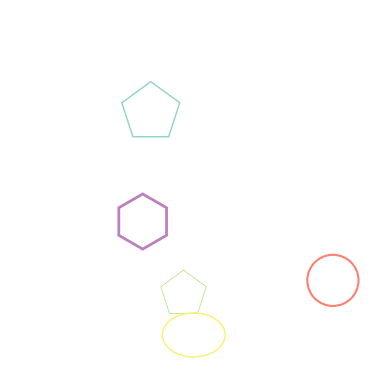[{"shape": "pentagon", "thickness": 1, "radius": 0.4, "center": [0.392, 0.709]}, {"shape": "circle", "thickness": 1.5, "radius": 0.33, "center": [0.865, 0.272]}, {"shape": "pentagon", "thickness": 0.5, "radius": 0.31, "center": [0.477, 0.236]}, {"shape": "hexagon", "thickness": 2, "radius": 0.36, "center": [0.371, 0.425]}, {"shape": "oval", "thickness": 1, "radius": 0.41, "center": [0.503, 0.13]}]